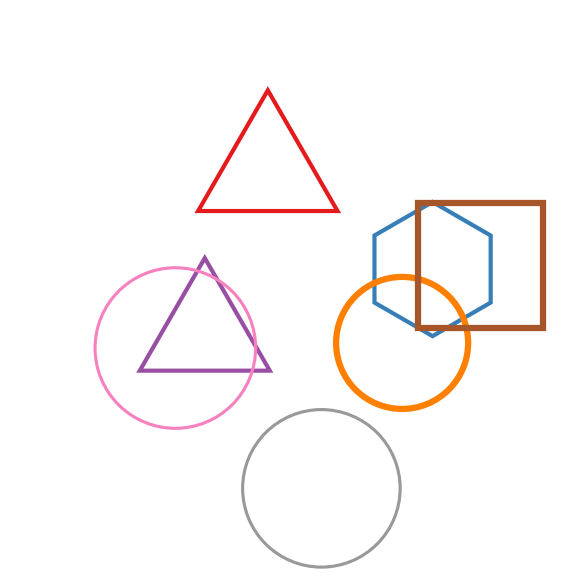[{"shape": "triangle", "thickness": 2, "radius": 0.7, "center": [0.464, 0.703]}, {"shape": "hexagon", "thickness": 2, "radius": 0.58, "center": [0.749, 0.533]}, {"shape": "triangle", "thickness": 2, "radius": 0.65, "center": [0.355, 0.422]}, {"shape": "circle", "thickness": 3, "radius": 0.57, "center": [0.696, 0.405]}, {"shape": "square", "thickness": 3, "radius": 0.54, "center": [0.832, 0.54]}, {"shape": "circle", "thickness": 1.5, "radius": 0.7, "center": [0.304, 0.396]}, {"shape": "circle", "thickness": 1.5, "radius": 0.68, "center": [0.557, 0.154]}]